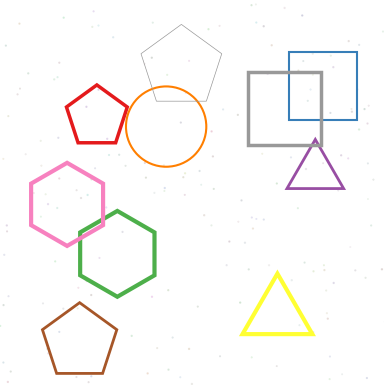[{"shape": "pentagon", "thickness": 2.5, "radius": 0.42, "center": [0.252, 0.696]}, {"shape": "square", "thickness": 1.5, "radius": 0.44, "center": [0.839, 0.777]}, {"shape": "hexagon", "thickness": 3, "radius": 0.56, "center": [0.305, 0.341]}, {"shape": "triangle", "thickness": 2, "radius": 0.43, "center": [0.819, 0.553]}, {"shape": "circle", "thickness": 1.5, "radius": 0.52, "center": [0.432, 0.671]}, {"shape": "triangle", "thickness": 3, "radius": 0.52, "center": [0.721, 0.185]}, {"shape": "pentagon", "thickness": 2, "radius": 0.51, "center": [0.207, 0.112]}, {"shape": "hexagon", "thickness": 3, "radius": 0.54, "center": [0.174, 0.469]}, {"shape": "pentagon", "thickness": 0.5, "radius": 0.55, "center": [0.471, 0.826]}, {"shape": "square", "thickness": 2.5, "radius": 0.47, "center": [0.739, 0.719]}]